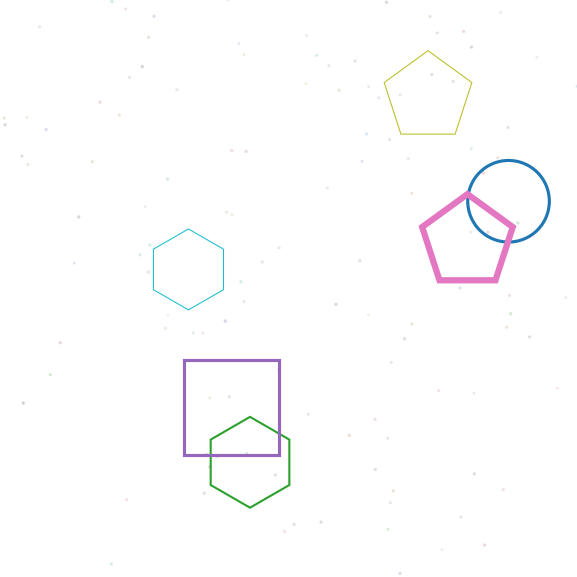[{"shape": "circle", "thickness": 1.5, "radius": 0.35, "center": [0.881, 0.651]}, {"shape": "hexagon", "thickness": 1, "radius": 0.39, "center": [0.433, 0.199]}, {"shape": "square", "thickness": 1.5, "radius": 0.41, "center": [0.401, 0.293]}, {"shape": "pentagon", "thickness": 3, "radius": 0.41, "center": [0.809, 0.581]}, {"shape": "pentagon", "thickness": 0.5, "radius": 0.4, "center": [0.741, 0.832]}, {"shape": "hexagon", "thickness": 0.5, "radius": 0.35, "center": [0.326, 0.533]}]